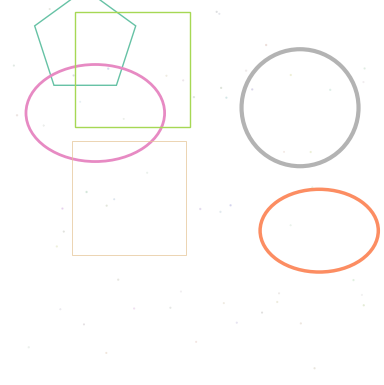[{"shape": "pentagon", "thickness": 1, "radius": 0.69, "center": [0.221, 0.89]}, {"shape": "oval", "thickness": 2.5, "radius": 0.77, "center": [0.829, 0.401]}, {"shape": "oval", "thickness": 2, "radius": 0.9, "center": [0.248, 0.706]}, {"shape": "square", "thickness": 1, "radius": 0.75, "center": [0.344, 0.819]}, {"shape": "square", "thickness": 0.5, "radius": 0.74, "center": [0.335, 0.485]}, {"shape": "circle", "thickness": 3, "radius": 0.76, "center": [0.779, 0.72]}]